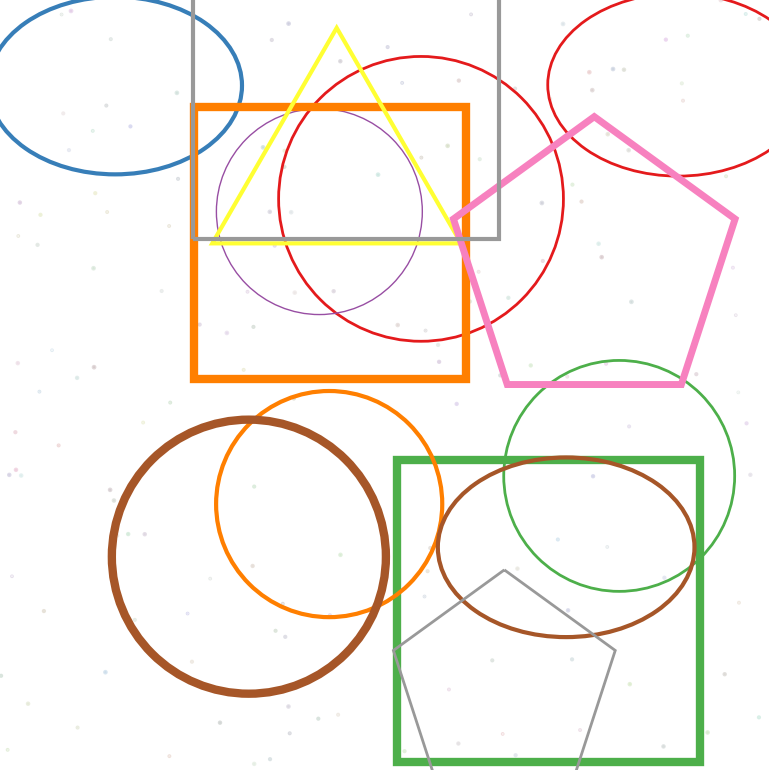[{"shape": "oval", "thickness": 1, "radius": 0.85, "center": [0.881, 0.89]}, {"shape": "circle", "thickness": 1, "radius": 0.92, "center": [0.547, 0.742]}, {"shape": "oval", "thickness": 1.5, "radius": 0.82, "center": [0.15, 0.889]}, {"shape": "circle", "thickness": 1, "radius": 0.75, "center": [0.804, 0.382]}, {"shape": "square", "thickness": 3, "radius": 0.98, "center": [0.712, 0.207]}, {"shape": "circle", "thickness": 0.5, "radius": 0.67, "center": [0.415, 0.725]}, {"shape": "circle", "thickness": 1.5, "radius": 0.73, "center": [0.428, 0.345]}, {"shape": "square", "thickness": 3, "radius": 0.88, "center": [0.428, 0.685]}, {"shape": "triangle", "thickness": 1.5, "radius": 0.93, "center": [0.437, 0.777]}, {"shape": "oval", "thickness": 1.5, "radius": 0.83, "center": [0.735, 0.289]}, {"shape": "circle", "thickness": 3, "radius": 0.89, "center": [0.323, 0.277]}, {"shape": "pentagon", "thickness": 2.5, "radius": 0.96, "center": [0.772, 0.656]}, {"shape": "square", "thickness": 1.5, "radius": 0.99, "center": [0.45, 0.888]}, {"shape": "pentagon", "thickness": 1, "radius": 0.76, "center": [0.655, 0.108]}]